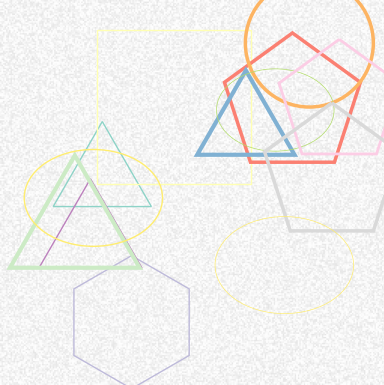[{"shape": "triangle", "thickness": 1, "radius": 0.74, "center": [0.266, 0.537]}, {"shape": "square", "thickness": 1, "radius": 1.0, "center": [0.452, 0.722]}, {"shape": "hexagon", "thickness": 1, "radius": 0.86, "center": [0.342, 0.163]}, {"shape": "pentagon", "thickness": 2.5, "radius": 0.93, "center": [0.76, 0.729]}, {"shape": "triangle", "thickness": 3, "radius": 0.73, "center": [0.639, 0.671]}, {"shape": "circle", "thickness": 2.5, "radius": 0.83, "center": [0.804, 0.888]}, {"shape": "oval", "thickness": 0.5, "radius": 0.76, "center": [0.715, 0.714]}, {"shape": "pentagon", "thickness": 2, "radius": 0.82, "center": [0.881, 0.733]}, {"shape": "pentagon", "thickness": 2.5, "radius": 0.92, "center": [0.862, 0.549]}, {"shape": "triangle", "thickness": 1, "radius": 0.77, "center": [0.235, 0.381]}, {"shape": "triangle", "thickness": 3, "radius": 0.97, "center": [0.194, 0.402]}, {"shape": "oval", "thickness": 0.5, "radius": 0.9, "center": [0.739, 0.311]}, {"shape": "oval", "thickness": 1, "radius": 0.9, "center": [0.243, 0.486]}]